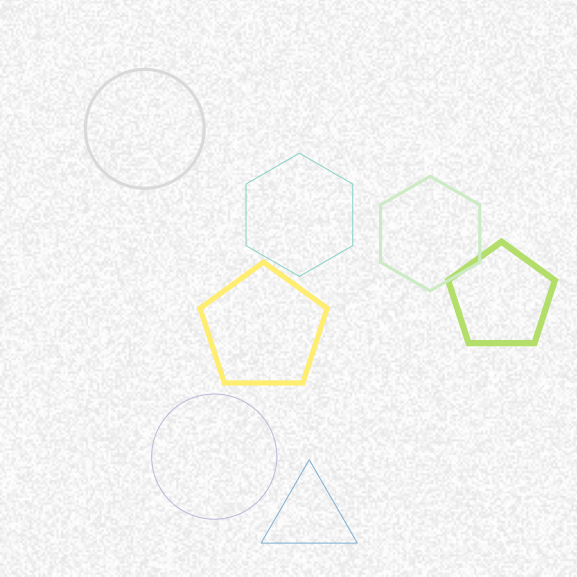[{"shape": "hexagon", "thickness": 0.5, "radius": 0.53, "center": [0.518, 0.627]}, {"shape": "circle", "thickness": 0.5, "radius": 0.54, "center": [0.371, 0.208]}, {"shape": "triangle", "thickness": 0.5, "radius": 0.48, "center": [0.535, 0.107]}, {"shape": "pentagon", "thickness": 3, "radius": 0.49, "center": [0.868, 0.484]}, {"shape": "circle", "thickness": 1.5, "radius": 0.51, "center": [0.251, 0.776]}, {"shape": "hexagon", "thickness": 1.5, "radius": 0.5, "center": [0.745, 0.595]}, {"shape": "pentagon", "thickness": 2.5, "radius": 0.58, "center": [0.456, 0.43]}]